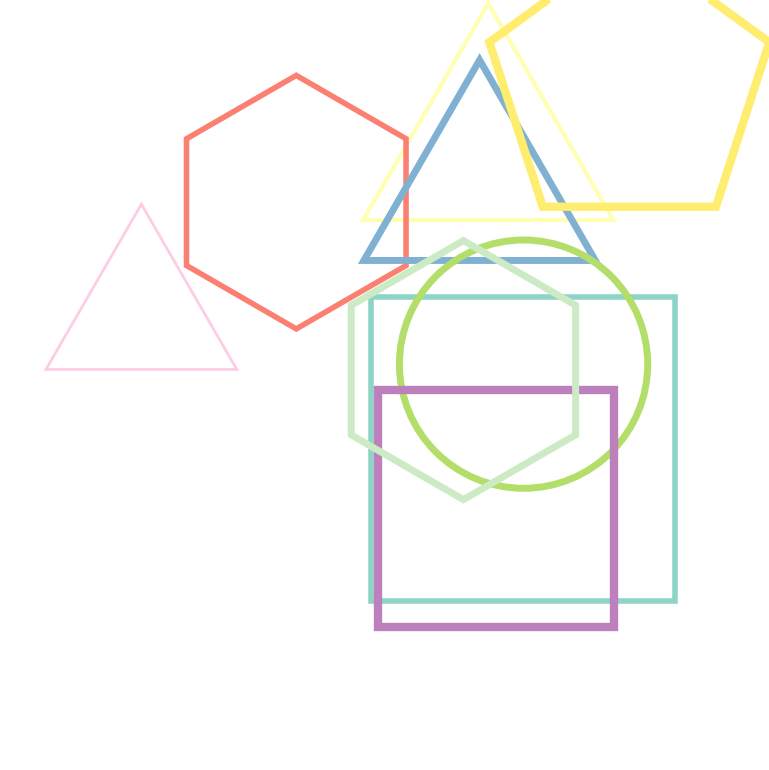[{"shape": "square", "thickness": 2, "radius": 0.99, "center": [0.679, 0.417]}, {"shape": "triangle", "thickness": 1.5, "radius": 0.94, "center": [0.634, 0.808]}, {"shape": "hexagon", "thickness": 2, "radius": 0.82, "center": [0.385, 0.737]}, {"shape": "triangle", "thickness": 2.5, "radius": 0.87, "center": [0.623, 0.748]}, {"shape": "circle", "thickness": 2.5, "radius": 0.81, "center": [0.68, 0.527]}, {"shape": "triangle", "thickness": 1, "radius": 0.72, "center": [0.184, 0.592]}, {"shape": "square", "thickness": 3, "radius": 0.77, "center": [0.644, 0.34]}, {"shape": "hexagon", "thickness": 2.5, "radius": 0.84, "center": [0.602, 0.519]}, {"shape": "pentagon", "thickness": 3, "radius": 0.96, "center": [0.817, 0.886]}]